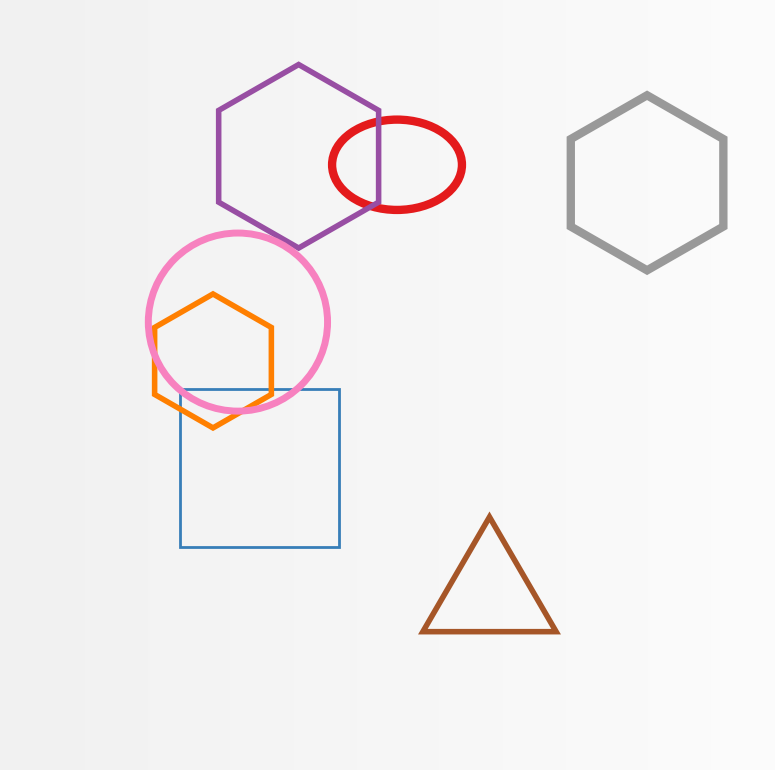[{"shape": "oval", "thickness": 3, "radius": 0.42, "center": [0.512, 0.786]}, {"shape": "square", "thickness": 1, "radius": 0.51, "center": [0.335, 0.392]}, {"shape": "hexagon", "thickness": 2, "radius": 0.6, "center": [0.385, 0.797]}, {"shape": "hexagon", "thickness": 2, "radius": 0.43, "center": [0.275, 0.531]}, {"shape": "triangle", "thickness": 2, "radius": 0.5, "center": [0.632, 0.229]}, {"shape": "circle", "thickness": 2.5, "radius": 0.58, "center": [0.307, 0.582]}, {"shape": "hexagon", "thickness": 3, "radius": 0.57, "center": [0.835, 0.763]}]